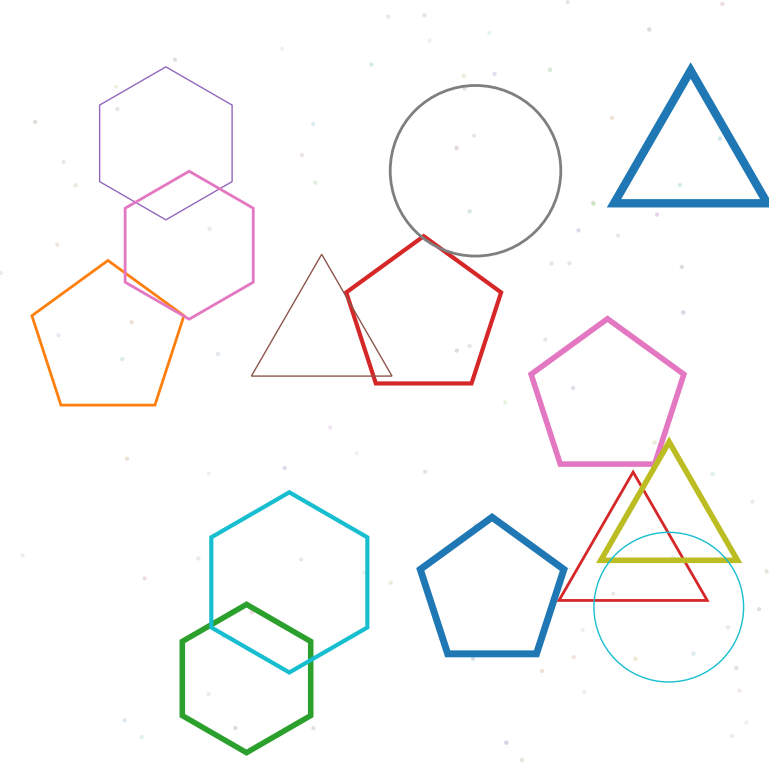[{"shape": "pentagon", "thickness": 2.5, "radius": 0.49, "center": [0.639, 0.23]}, {"shape": "triangle", "thickness": 3, "radius": 0.57, "center": [0.897, 0.793]}, {"shape": "pentagon", "thickness": 1, "radius": 0.52, "center": [0.14, 0.558]}, {"shape": "hexagon", "thickness": 2, "radius": 0.48, "center": [0.32, 0.119]}, {"shape": "pentagon", "thickness": 1.5, "radius": 0.53, "center": [0.55, 0.588]}, {"shape": "triangle", "thickness": 1, "radius": 0.56, "center": [0.822, 0.276]}, {"shape": "hexagon", "thickness": 0.5, "radius": 0.5, "center": [0.215, 0.814]}, {"shape": "triangle", "thickness": 0.5, "radius": 0.53, "center": [0.418, 0.564]}, {"shape": "hexagon", "thickness": 1, "radius": 0.48, "center": [0.246, 0.682]}, {"shape": "pentagon", "thickness": 2, "radius": 0.52, "center": [0.789, 0.482]}, {"shape": "circle", "thickness": 1, "radius": 0.55, "center": [0.618, 0.778]}, {"shape": "triangle", "thickness": 2, "radius": 0.51, "center": [0.869, 0.324]}, {"shape": "circle", "thickness": 0.5, "radius": 0.49, "center": [0.869, 0.211]}, {"shape": "hexagon", "thickness": 1.5, "radius": 0.59, "center": [0.376, 0.244]}]